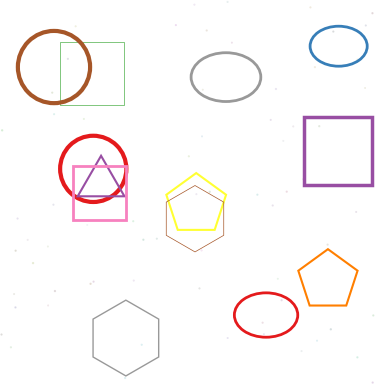[{"shape": "oval", "thickness": 2, "radius": 0.41, "center": [0.691, 0.182]}, {"shape": "circle", "thickness": 3, "radius": 0.43, "center": [0.242, 0.561]}, {"shape": "oval", "thickness": 2, "radius": 0.37, "center": [0.88, 0.88]}, {"shape": "square", "thickness": 0.5, "radius": 0.41, "center": [0.239, 0.81]}, {"shape": "triangle", "thickness": 1.5, "radius": 0.35, "center": [0.262, 0.525]}, {"shape": "square", "thickness": 2.5, "radius": 0.45, "center": [0.878, 0.608]}, {"shape": "pentagon", "thickness": 1.5, "radius": 0.4, "center": [0.852, 0.272]}, {"shape": "pentagon", "thickness": 1.5, "radius": 0.41, "center": [0.51, 0.469]}, {"shape": "hexagon", "thickness": 0.5, "radius": 0.43, "center": [0.506, 0.432]}, {"shape": "circle", "thickness": 3, "radius": 0.47, "center": [0.14, 0.826]}, {"shape": "square", "thickness": 2, "radius": 0.35, "center": [0.258, 0.499]}, {"shape": "hexagon", "thickness": 1, "radius": 0.49, "center": [0.327, 0.122]}, {"shape": "oval", "thickness": 2, "radius": 0.45, "center": [0.587, 0.8]}]